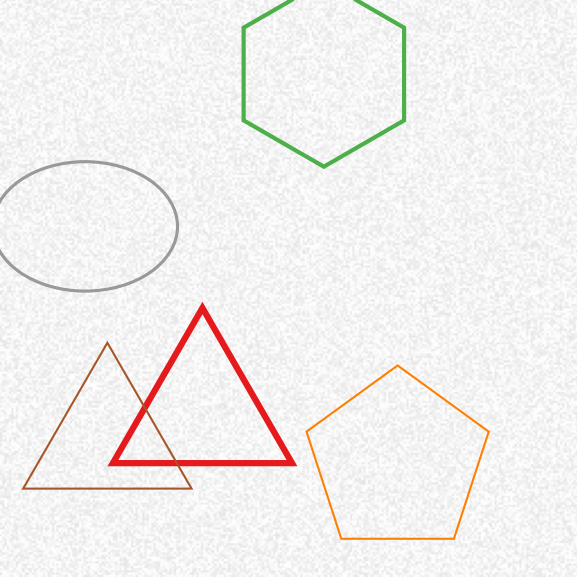[{"shape": "triangle", "thickness": 3, "radius": 0.9, "center": [0.351, 0.287]}, {"shape": "hexagon", "thickness": 2, "radius": 0.8, "center": [0.561, 0.871]}, {"shape": "pentagon", "thickness": 1, "radius": 0.83, "center": [0.689, 0.2]}, {"shape": "triangle", "thickness": 1, "radius": 0.84, "center": [0.186, 0.237]}, {"shape": "oval", "thickness": 1.5, "radius": 0.8, "center": [0.147, 0.607]}]